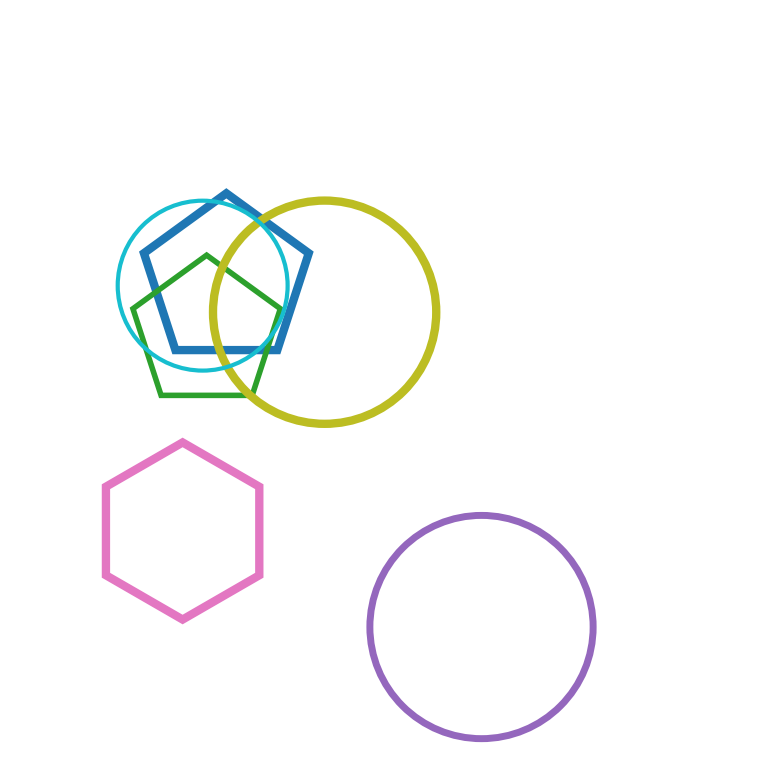[{"shape": "pentagon", "thickness": 3, "radius": 0.56, "center": [0.294, 0.636]}, {"shape": "pentagon", "thickness": 2, "radius": 0.5, "center": [0.268, 0.568]}, {"shape": "circle", "thickness": 2.5, "radius": 0.72, "center": [0.625, 0.186]}, {"shape": "hexagon", "thickness": 3, "radius": 0.57, "center": [0.237, 0.31]}, {"shape": "circle", "thickness": 3, "radius": 0.72, "center": [0.422, 0.595]}, {"shape": "circle", "thickness": 1.5, "radius": 0.55, "center": [0.263, 0.629]}]